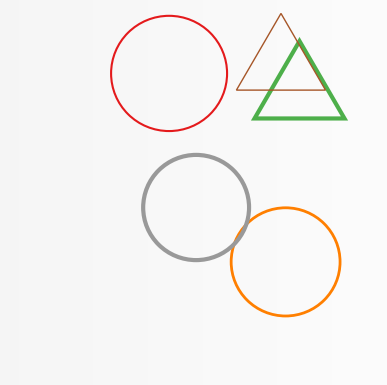[{"shape": "circle", "thickness": 1.5, "radius": 0.75, "center": [0.436, 0.809]}, {"shape": "triangle", "thickness": 3, "radius": 0.67, "center": [0.773, 0.759]}, {"shape": "circle", "thickness": 2, "radius": 0.7, "center": [0.737, 0.32]}, {"shape": "triangle", "thickness": 1, "radius": 0.66, "center": [0.725, 0.832]}, {"shape": "circle", "thickness": 3, "radius": 0.68, "center": [0.506, 0.461]}]